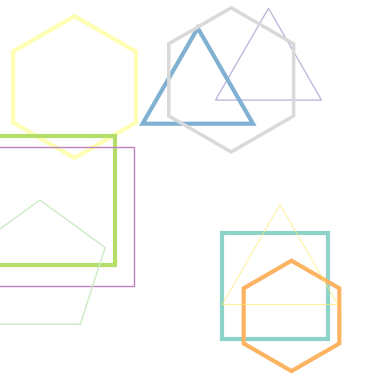[{"shape": "square", "thickness": 3, "radius": 0.69, "center": [0.714, 0.258]}, {"shape": "hexagon", "thickness": 3, "radius": 0.92, "center": [0.193, 0.774]}, {"shape": "triangle", "thickness": 1, "radius": 0.8, "center": [0.697, 0.82]}, {"shape": "triangle", "thickness": 3, "radius": 0.83, "center": [0.514, 0.761]}, {"shape": "hexagon", "thickness": 3, "radius": 0.72, "center": [0.757, 0.179]}, {"shape": "square", "thickness": 3, "radius": 0.84, "center": [0.13, 0.479]}, {"shape": "hexagon", "thickness": 2.5, "radius": 0.94, "center": [0.601, 0.793]}, {"shape": "square", "thickness": 1, "radius": 0.9, "center": [0.168, 0.437]}, {"shape": "pentagon", "thickness": 1, "radius": 0.89, "center": [0.103, 0.302]}, {"shape": "triangle", "thickness": 0.5, "radius": 0.86, "center": [0.727, 0.296]}]